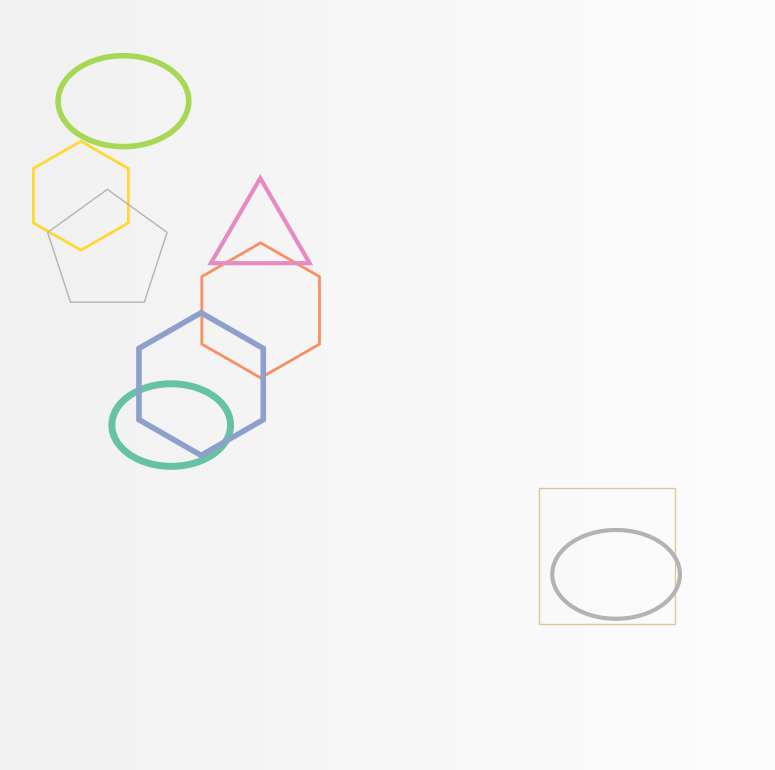[{"shape": "oval", "thickness": 2.5, "radius": 0.38, "center": [0.221, 0.448]}, {"shape": "hexagon", "thickness": 1, "radius": 0.44, "center": [0.336, 0.597]}, {"shape": "hexagon", "thickness": 2, "radius": 0.46, "center": [0.259, 0.501]}, {"shape": "triangle", "thickness": 1.5, "radius": 0.37, "center": [0.336, 0.695]}, {"shape": "oval", "thickness": 2, "radius": 0.42, "center": [0.159, 0.869]}, {"shape": "hexagon", "thickness": 1, "radius": 0.35, "center": [0.104, 0.746]}, {"shape": "square", "thickness": 0.5, "radius": 0.44, "center": [0.784, 0.278]}, {"shape": "pentagon", "thickness": 0.5, "radius": 0.41, "center": [0.139, 0.673]}, {"shape": "oval", "thickness": 1.5, "radius": 0.41, "center": [0.795, 0.254]}]